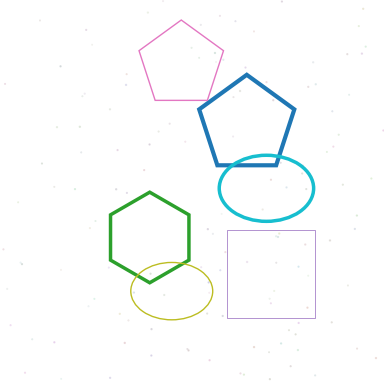[{"shape": "pentagon", "thickness": 3, "radius": 0.65, "center": [0.641, 0.676]}, {"shape": "hexagon", "thickness": 2.5, "radius": 0.59, "center": [0.389, 0.383]}, {"shape": "square", "thickness": 0.5, "radius": 0.57, "center": [0.703, 0.288]}, {"shape": "pentagon", "thickness": 1, "radius": 0.58, "center": [0.471, 0.833]}, {"shape": "oval", "thickness": 1, "radius": 0.53, "center": [0.446, 0.244]}, {"shape": "oval", "thickness": 2.5, "radius": 0.61, "center": [0.692, 0.511]}]